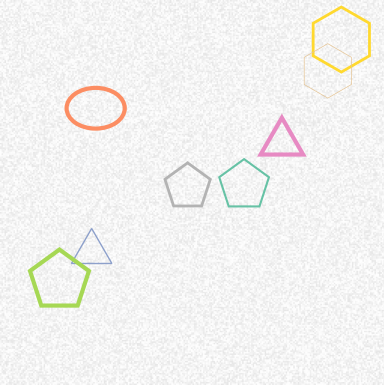[{"shape": "pentagon", "thickness": 1.5, "radius": 0.34, "center": [0.634, 0.519]}, {"shape": "oval", "thickness": 3, "radius": 0.38, "center": [0.249, 0.719]}, {"shape": "triangle", "thickness": 1, "radius": 0.3, "center": [0.238, 0.346]}, {"shape": "triangle", "thickness": 3, "radius": 0.32, "center": [0.732, 0.63]}, {"shape": "pentagon", "thickness": 3, "radius": 0.4, "center": [0.154, 0.271]}, {"shape": "hexagon", "thickness": 2, "radius": 0.42, "center": [0.887, 0.897]}, {"shape": "hexagon", "thickness": 0.5, "radius": 0.35, "center": [0.851, 0.816]}, {"shape": "pentagon", "thickness": 2, "radius": 0.31, "center": [0.487, 0.515]}]